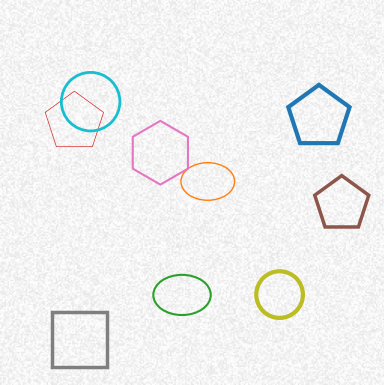[{"shape": "pentagon", "thickness": 3, "radius": 0.42, "center": [0.828, 0.696]}, {"shape": "oval", "thickness": 1, "radius": 0.35, "center": [0.54, 0.529]}, {"shape": "oval", "thickness": 1.5, "radius": 0.37, "center": [0.473, 0.234]}, {"shape": "pentagon", "thickness": 0.5, "radius": 0.4, "center": [0.193, 0.683]}, {"shape": "pentagon", "thickness": 2.5, "radius": 0.37, "center": [0.888, 0.47]}, {"shape": "hexagon", "thickness": 1.5, "radius": 0.41, "center": [0.417, 0.603]}, {"shape": "square", "thickness": 2.5, "radius": 0.36, "center": [0.207, 0.119]}, {"shape": "circle", "thickness": 3, "radius": 0.3, "center": [0.726, 0.235]}, {"shape": "circle", "thickness": 2, "radius": 0.38, "center": [0.235, 0.736]}]